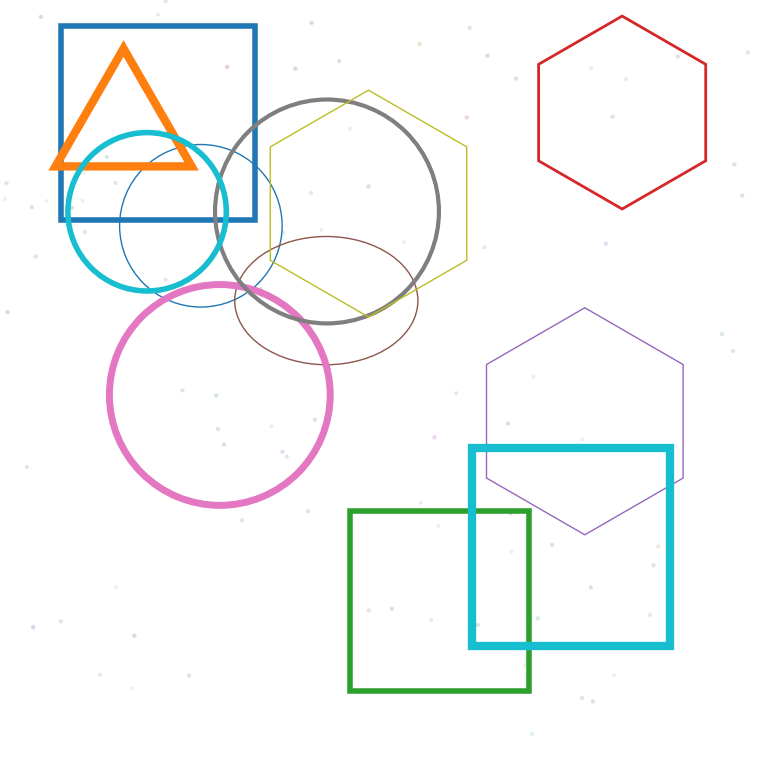[{"shape": "square", "thickness": 2, "radius": 0.63, "center": [0.205, 0.84]}, {"shape": "circle", "thickness": 0.5, "radius": 0.53, "center": [0.261, 0.707]}, {"shape": "triangle", "thickness": 3, "radius": 0.51, "center": [0.16, 0.835]}, {"shape": "square", "thickness": 2, "radius": 0.58, "center": [0.571, 0.219]}, {"shape": "hexagon", "thickness": 1, "radius": 0.63, "center": [0.808, 0.854]}, {"shape": "hexagon", "thickness": 0.5, "radius": 0.74, "center": [0.759, 0.453]}, {"shape": "oval", "thickness": 0.5, "radius": 0.59, "center": [0.424, 0.61]}, {"shape": "circle", "thickness": 2.5, "radius": 0.72, "center": [0.285, 0.487]}, {"shape": "circle", "thickness": 1.5, "radius": 0.73, "center": [0.425, 0.725]}, {"shape": "hexagon", "thickness": 0.5, "radius": 0.74, "center": [0.479, 0.736]}, {"shape": "square", "thickness": 3, "radius": 0.64, "center": [0.742, 0.29]}, {"shape": "circle", "thickness": 2, "radius": 0.51, "center": [0.191, 0.725]}]